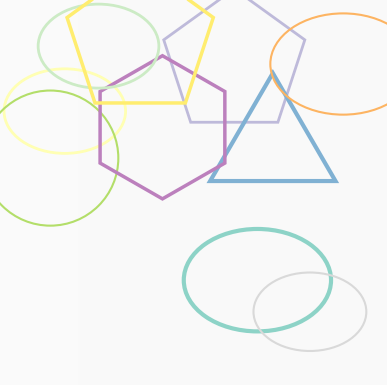[{"shape": "oval", "thickness": 3, "radius": 0.95, "center": [0.664, 0.272]}, {"shape": "oval", "thickness": 2, "radius": 0.78, "center": [0.167, 0.711]}, {"shape": "pentagon", "thickness": 2, "radius": 0.96, "center": [0.605, 0.837]}, {"shape": "triangle", "thickness": 3, "radius": 0.93, "center": [0.704, 0.623]}, {"shape": "oval", "thickness": 1.5, "radius": 0.94, "center": [0.886, 0.834]}, {"shape": "circle", "thickness": 1.5, "radius": 0.88, "center": [0.13, 0.589]}, {"shape": "oval", "thickness": 1.5, "radius": 0.73, "center": [0.8, 0.19]}, {"shape": "hexagon", "thickness": 2.5, "radius": 0.93, "center": [0.419, 0.669]}, {"shape": "oval", "thickness": 2, "radius": 0.78, "center": [0.254, 0.88]}, {"shape": "pentagon", "thickness": 2.5, "radius": 0.99, "center": [0.362, 0.893]}]